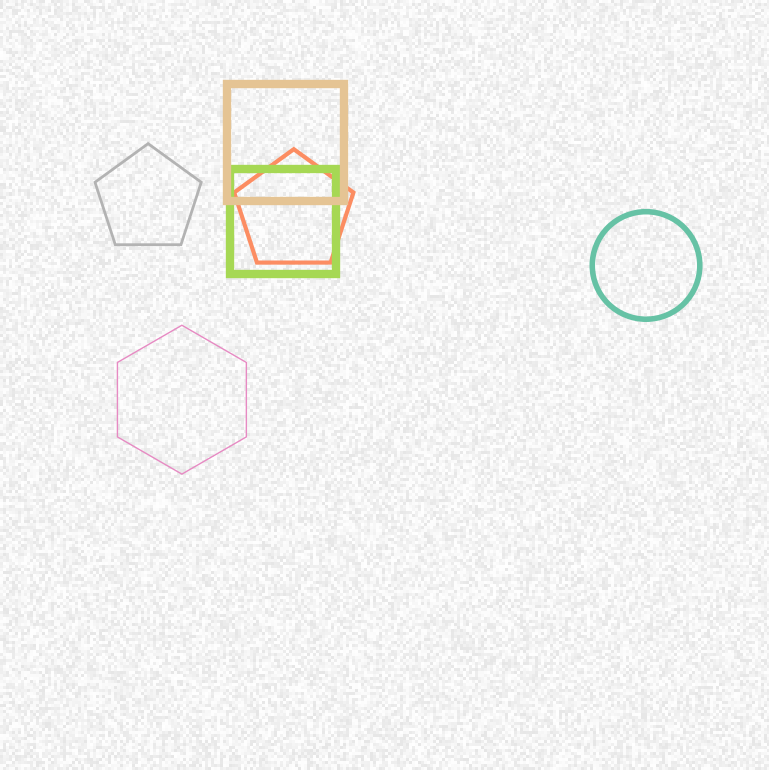[{"shape": "circle", "thickness": 2, "radius": 0.35, "center": [0.839, 0.655]}, {"shape": "pentagon", "thickness": 1.5, "radius": 0.41, "center": [0.382, 0.725]}, {"shape": "hexagon", "thickness": 0.5, "radius": 0.48, "center": [0.236, 0.481]}, {"shape": "square", "thickness": 3, "radius": 0.34, "center": [0.368, 0.713]}, {"shape": "square", "thickness": 3, "radius": 0.38, "center": [0.371, 0.815]}, {"shape": "pentagon", "thickness": 1, "radius": 0.36, "center": [0.192, 0.741]}]